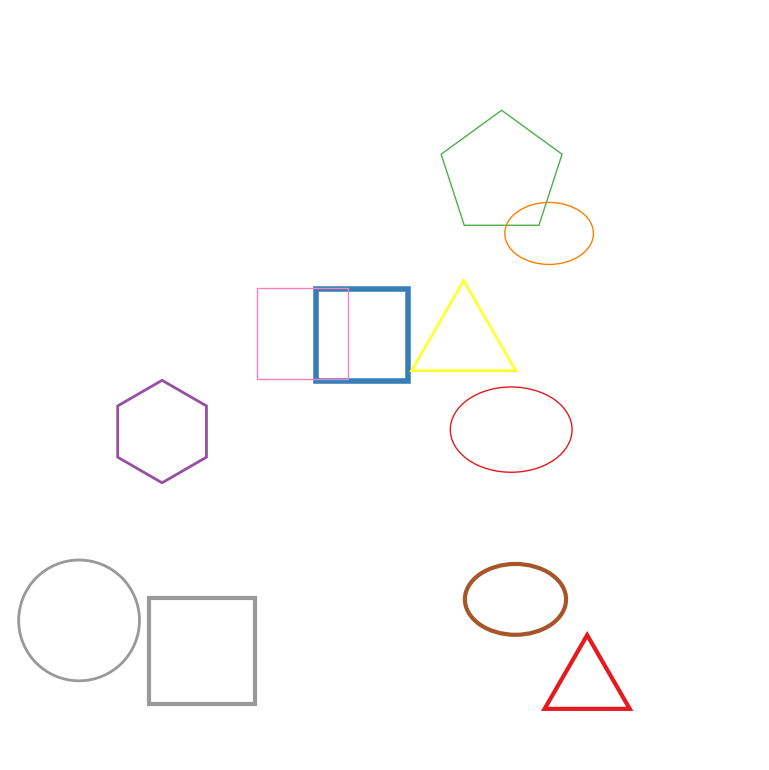[{"shape": "triangle", "thickness": 1.5, "radius": 0.32, "center": [0.763, 0.111]}, {"shape": "oval", "thickness": 0.5, "radius": 0.4, "center": [0.664, 0.442]}, {"shape": "square", "thickness": 2, "radius": 0.3, "center": [0.47, 0.565]}, {"shape": "pentagon", "thickness": 0.5, "radius": 0.41, "center": [0.651, 0.774]}, {"shape": "hexagon", "thickness": 1, "radius": 0.33, "center": [0.21, 0.44]}, {"shape": "oval", "thickness": 0.5, "radius": 0.29, "center": [0.713, 0.697]}, {"shape": "triangle", "thickness": 1, "radius": 0.39, "center": [0.602, 0.558]}, {"shape": "oval", "thickness": 1.5, "radius": 0.33, "center": [0.669, 0.222]}, {"shape": "square", "thickness": 0.5, "radius": 0.3, "center": [0.393, 0.567]}, {"shape": "circle", "thickness": 1, "radius": 0.39, "center": [0.103, 0.194]}, {"shape": "square", "thickness": 1.5, "radius": 0.34, "center": [0.262, 0.155]}]